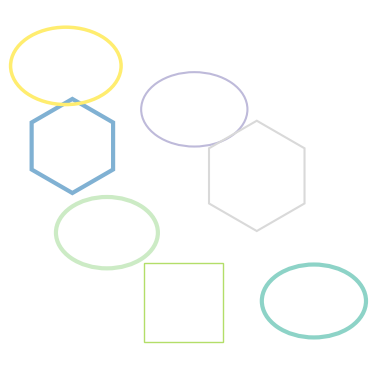[{"shape": "oval", "thickness": 3, "radius": 0.68, "center": [0.815, 0.218]}, {"shape": "oval", "thickness": 1.5, "radius": 0.69, "center": [0.505, 0.716]}, {"shape": "hexagon", "thickness": 3, "radius": 0.61, "center": [0.188, 0.621]}, {"shape": "square", "thickness": 1, "radius": 0.51, "center": [0.477, 0.214]}, {"shape": "hexagon", "thickness": 1.5, "radius": 0.72, "center": [0.667, 0.543]}, {"shape": "oval", "thickness": 3, "radius": 0.66, "center": [0.278, 0.396]}, {"shape": "oval", "thickness": 2.5, "radius": 0.72, "center": [0.171, 0.829]}]